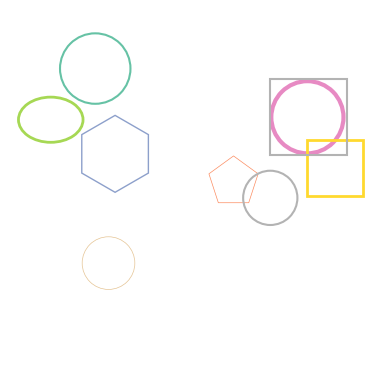[{"shape": "circle", "thickness": 1.5, "radius": 0.46, "center": [0.247, 0.822]}, {"shape": "pentagon", "thickness": 0.5, "radius": 0.34, "center": [0.607, 0.528]}, {"shape": "hexagon", "thickness": 1, "radius": 0.5, "center": [0.299, 0.6]}, {"shape": "circle", "thickness": 3, "radius": 0.47, "center": [0.798, 0.695]}, {"shape": "oval", "thickness": 2, "radius": 0.42, "center": [0.132, 0.689]}, {"shape": "square", "thickness": 2, "radius": 0.36, "center": [0.869, 0.564]}, {"shape": "circle", "thickness": 0.5, "radius": 0.34, "center": [0.282, 0.317]}, {"shape": "square", "thickness": 1.5, "radius": 0.5, "center": [0.802, 0.696]}, {"shape": "circle", "thickness": 1.5, "radius": 0.35, "center": [0.702, 0.486]}]